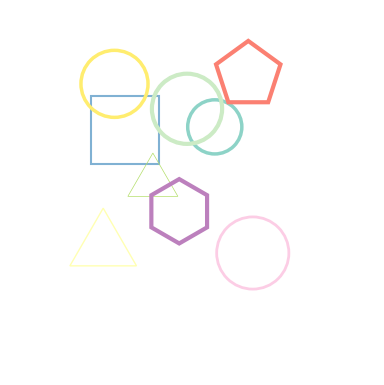[{"shape": "circle", "thickness": 2.5, "radius": 0.35, "center": [0.558, 0.67]}, {"shape": "triangle", "thickness": 1, "radius": 0.5, "center": [0.268, 0.359]}, {"shape": "pentagon", "thickness": 3, "radius": 0.44, "center": [0.645, 0.806]}, {"shape": "square", "thickness": 1.5, "radius": 0.44, "center": [0.325, 0.661]}, {"shape": "triangle", "thickness": 0.5, "radius": 0.38, "center": [0.397, 0.527]}, {"shape": "circle", "thickness": 2, "radius": 0.47, "center": [0.657, 0.343]}, {"shape": "hexagon", "thickness": 3, "radius": 0.42, "center": [0.465, 0.451]}, {"shape": "circle", "thickness": 3, "radius": 0.46, "center": [0.486, 0.717]}, {"shape": "circle", "thickness": 2.5, "radius": 0.44, "center": [0.297, 0.782]}]